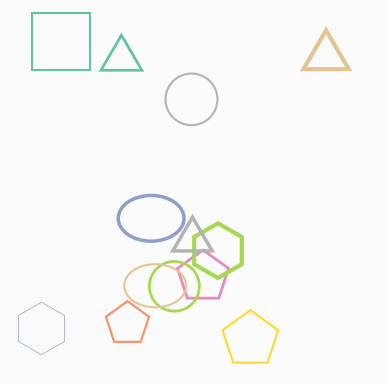[{"shape": "triangle", "thickness": 2, "radius": 0.3, "center": [0.313, 0.848]}, {"shape": "square", "thickness": 1.5, "radius": 0.37, "center": [0.156, 0.892]}, {"shape": "pentagon", "thickness": 1.5, "radius": 0.29, "center": [0.329, 0.159]}, {"shape": "hexagon", "thickness": 0.5, "radius": 0.34, "center": [0.107, 0.147]}, {"shape": "oval", "thickness": 2.5, "radius": 0.42, "center": [0.39, 0.433]}, {"shape": "pentagon", "thickness": 2, "radius": 0.35, "center": [0.524, 0.281]}, {"shape": "hexagon", "thickness": 3, "radius": 0.35, "center": [0.563, 0.349]}, {"shape": "circle", "thickness": 2, "radius": 0.32, "center": [0.45, 0.256]}, {"shape": "pentagon", "thickness": 1.5, "radius": 0.38, "center": [0.646, 0.119]}, {"shape": "oval", "thickness": 1.5, "radius": 0.4, "center": [0.401, 0.258]}, {"shape": "triangle", "thickness": 3, "radius": 0.34, "center": [0.841, 0.854]}, {"shape": "circle", "thickness": 1.5, "radius": 0.34, "center": [0.494, 0.742]}, {"shape": "triangle", "thickness": 2.5, "radius": 0.29, "center": [0.497, 0.378]}]